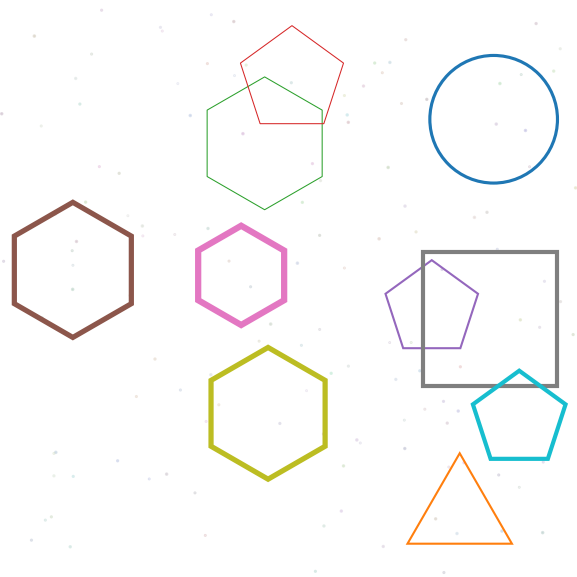[{"shape": "circle", "thickness": 1.5, "radius": 0.55, "center": [0.855, 0.793]}, {"shape": "triangle", "thickness": 1, "radius": 0.52, "center": [0.796, 0.11]}, {"shape": "hexagon", "thickness": 0.5, "radius": 0.57, "center": [0.458, 0.751]}, {"shape": "pentagon", "thickness": 0.5, "radius": 0.47, "center": [0.506, 0.861]}, {"shape": "pentagon", "thickness": 1, "radius": 0.42, "center": [0.748, 0.464]}, {"shape": "hexagon", "thickness": 2.5, "radius": 0.58, "center": [0.126, 0.532]}, {"shape": "hexagon", "thickness": 3, "radius": 0.43, "center": [0.418, 0.522]}, {"shape": "square", "thickness": 2, "radius": 0.58, "center": [0.848, 0.447]}, {"shape": "hexagon", "thickness": 2.5, "radius": 0.57, "center": [0.464, 0.283]}, {"shape": "pentagon", "thickness": 2, "radius": 0.42, "center": [0.899, 0.273]}]